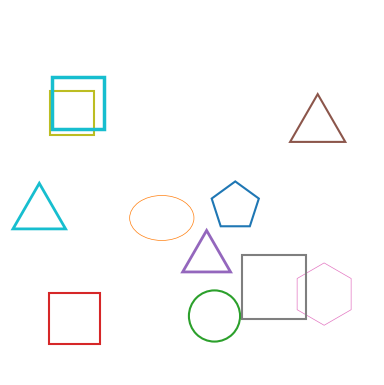[{"shape": "pentagon", "thickness": 1.5, "radius": 0.32, "center": [0.611, 0.464]}, {"shape": "oval", "thickness": 0.5, "radius": 0.42, "center": [0.42, 0.434]}, {"shape": "circle", "thickness": 1.5, "radius": 0.33, "center": [0.557, 0.179]}, {"shape": "square", "thickness": 1.5, "radius": 0.33, "center": [0.193, 0.172]}, {"shape": "triangle", "thickness": 2, "radius": 0.36, "center": [0.537, 0.33]}, {"shape": "triangle", "thickness": 1.5, "radius": 0.41, "center": [0.825, 0.673]}, {"shape": "hexagon", "thickness": 0.5, "radius": 0.4, "center": [0.842, 0.236]}, {"shape": "square", "thickness": 1.5, "radius": 0.42, "center": [0.712, 0.254]}, {"shape": "square", "thickness": 1.5, "radius": 0.29, "center": [0.188, 0.706]}, {"shape": "square", "thickness": 2.5, "radius": 0.34, "center": [0.203, 0.732]}, {"shape": "triangle", "thickness": 2, "radius": 0.39, "center": [0.102, 0.445]}]